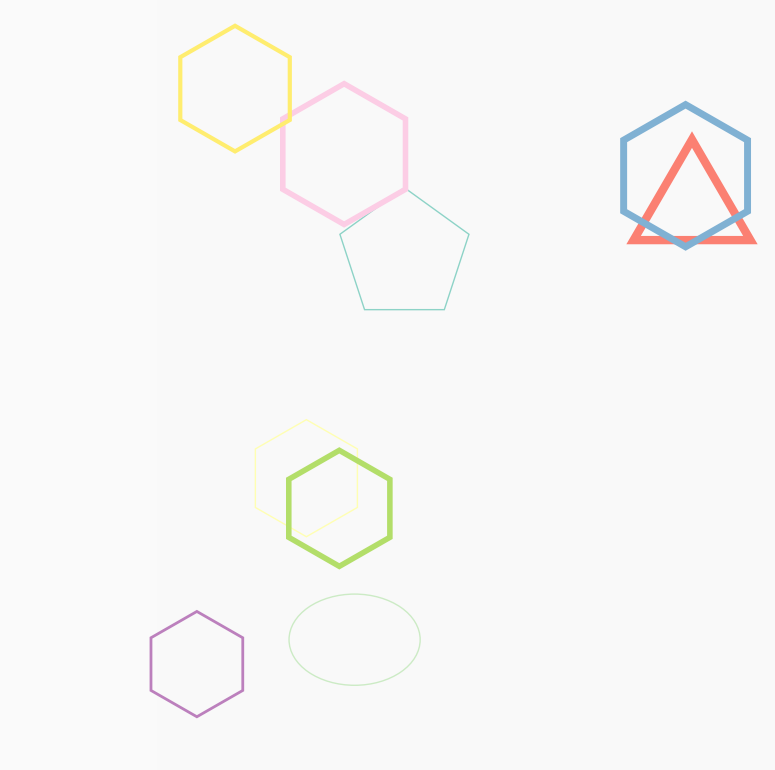[{"shape": "pentagon", "thickness": 0.5, "radius": 0.44, "center": [0.522, 0.669]}, {"shape": "hexagon", "thickness": 0.5, "radius": 0.38, "center": [0.395, 0.379]}, {"shape": "triangle", "thickness": 3, "radius": 0.44, "center": [0.893, 0.732]}, {"shape": "hexagon", "thickness": 2.5, "radius": 0.46, "center": [0.885, 0.772]}, {"shape": "hexagon", "thickness": 2, "radius": 0.38, "center": [0.438, 0.34]}, {"shape": "hexagon", "thickness": 2, "radius": 0.46, "center": [0.444, 0.8]}, {"shape": "hexagon", "thickness": 1, "radius": 0.34, "center": [0.254, 0.138]}, {"shape": "oval", "thickness": 0.5, "radius": 0.42, "center": [0.458, 0.169]}, {"shape": "hexagon", "thickness": 1.5, "radius": 0.41, "center": [0.303, 0.885]}]